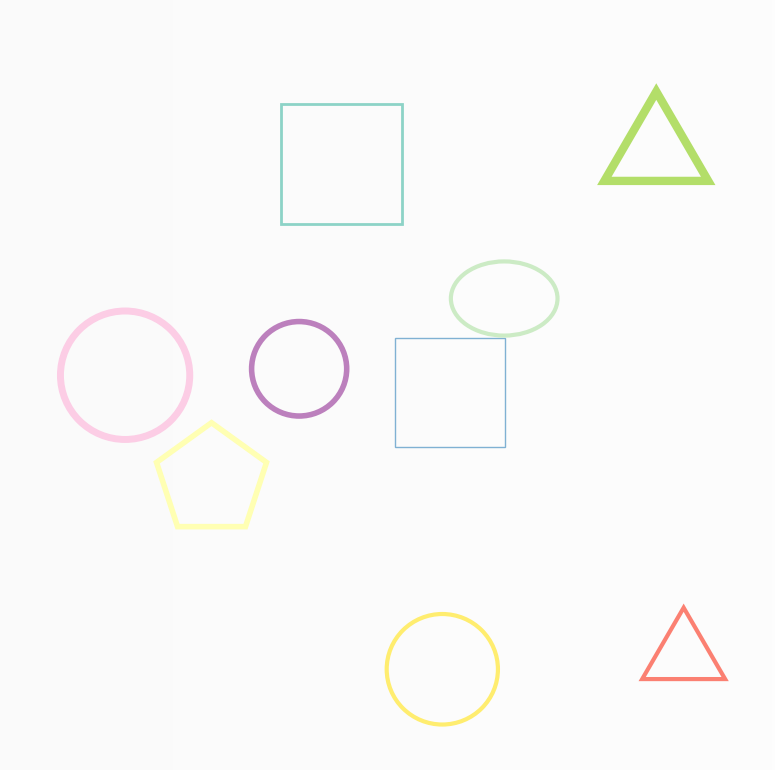[{"shape": "square", "thickness": 1, "radius": 0.39, "center": [0.441, 0.787]}, {"shape": "pentagon", "thickness": 2, "radius": 0.37, "center": [0.273, 0.376]}, {"shape": "triangle", "thickness": 1.5, "radius": 0.31, "center": [0.882, 0.149]}, {"shape": "square", "thickness": 0.5, "radius": 0.35, "center": [0.581, 0.49]}, {"shape": "triangle", "thickness": 3, "radius": 0.39, "center": [0.847, 0.804]}, {"shape": "circle", "thickness": 2.5, "radius": 0.42, "center": [0.161, 0.513]}, {"shape": "circle", "thickness": 2, "radius": 0.31, "center": [0.386, 0.521]}, {"shape": "oval", "thickness": 1.5, "radius": 0.34, "center": [0.651, 0.612]}, {"shape": "circle", "thickness": 1.5, "radius": 0.36, "center": [0.571, 0.131]}]